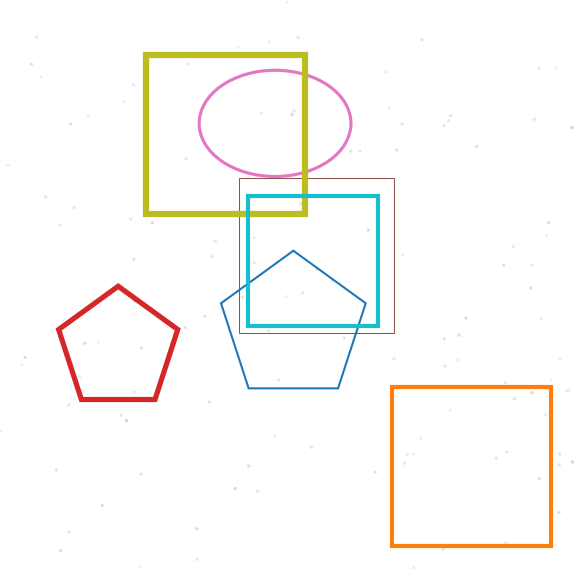[{"shape": "pentagon", "thickness": 1, "radius": 0.66, "center": [0.508, 0.433]}, {"shape": "square", "thickness": 2, "radius": 0.69, "center": [0.816, 0.191]}, {"shape": "pentagon", "thickness": 2.5, "radius": 0.54, "center": [0.205, 0.395]}, {"shape": "square", "thickness": 0.5, "radius": 0.67, "center": [0.548, 0.557]}, {"shape": "oval", "thickness": 1.5, "radius": 0.66, "center": [0.476, 0.786]}, {"shape": "square", "thickness": 3, "radius": 0.69, "center": [0.39, 0.766]}, {"shape": "square", "thickness": 2, "radius": 0.56, "center": [0.542, 0.547]}]